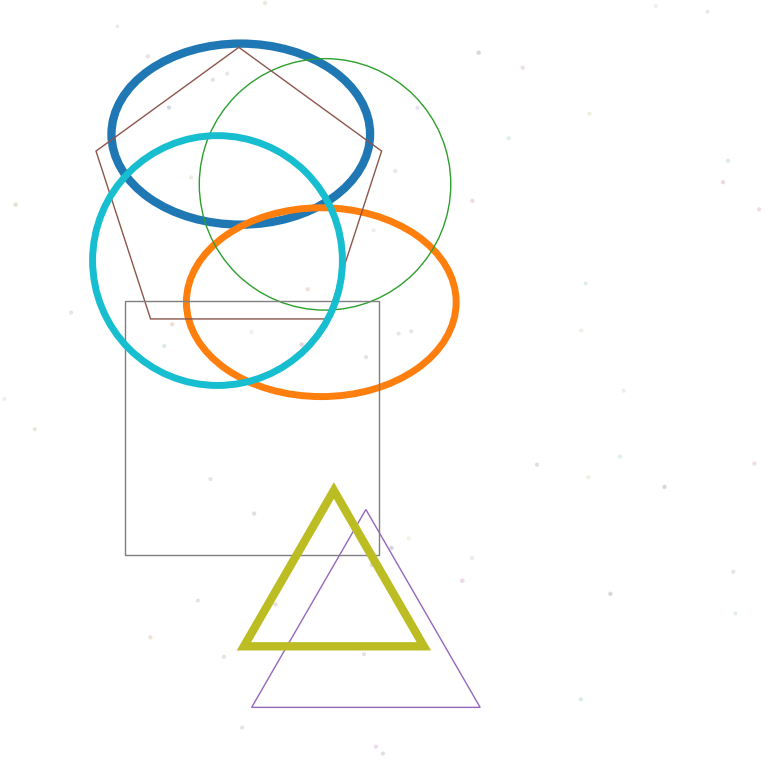[{"shape": "oval", "thickness": 3, "radius": 0.84, "center": [0.313, 0.826]}, {"shape": "oval", "thickness": 2.5, "radius": 0.88, "center": [0.417, 0.608]}, {"shape": "circle", "thickness": 0.5, "radius": 0.82, "center": [0.422, 0.761]}, {"shape": "triangle", "thickness": 0.5, "radius": 0.86, "center": [0.475, 0.167]}, {"shape": "pentagon", "thickness": 0.5, "radius": 0.98, "center": [0.31, 0.744]}, {"shape": "square", "thickness": 0.5, "radius": 0.83, "center": [0.327, 0.444]}, {"shape": "triangle", "thickness": 3, "radius": 0.67, "center": [0.434, 0.228]}, {"shape": "circle", "thickness": 2.5, "radius": 0.81, "center": [0.282, 0.662]}]